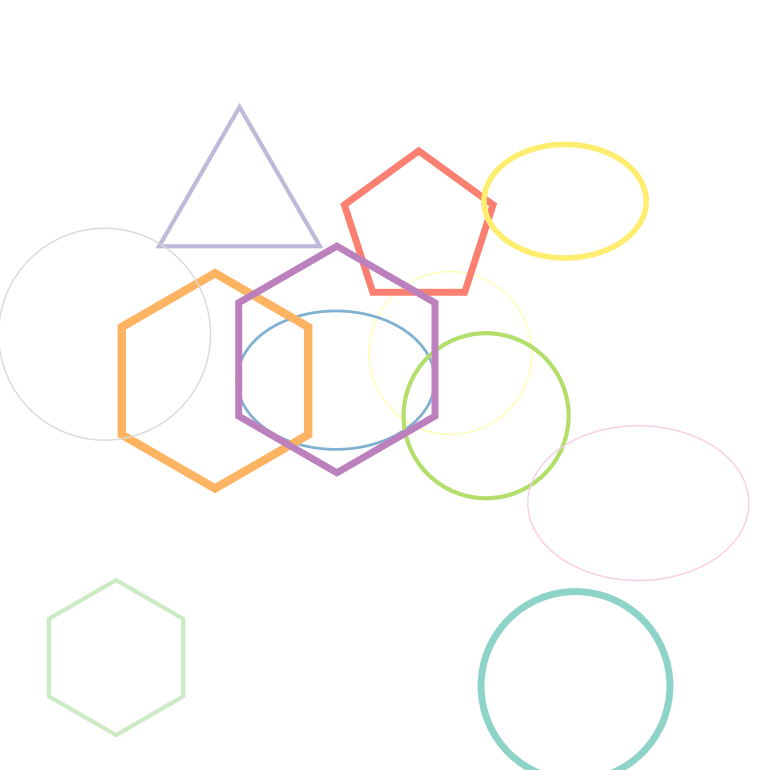[{"shape": "circle", "thickness": 2.5, "radius": 0.61, "center": [0.747, 0.109]}, {"shape": "circle", "thickness": 0.5, "radius": 0.53, "center": [0.585, 0.542]}, {"shape": "triangle", "thickness": 1.5, "radius": 0.6, "center": [0.311, 0.74]}, {"shape": "pentagon", "thickness": 2.5, "radius": 0.51, "center": [0.544, 0.703]}, {"shape": "oval", "thickness": 1, "radius": 0.64, "center": [0.436, 0.506]}, {"shape": "hexagon", "thickness": 3, "radius": 0.7, "center": [0.279, 0.505]}, {"shape": "circle", "thickness": 1.5, "radius": 0.54, "center": [0.631, 0.46]}, {"shape": "oval", "thickness": 0.5, "radius": 0.72, "center": [0.829, 0.347]}, {"shape": "circle", "thickness": 0.5, "radius": 0.69, "center": [0.136, 0.566]}, {"shape": "hexagon", "thickness": 2.5, "radius": 0.74, "center": [0.437, 0.533]}, {"shape": "hexagon", "thickness": 1.5, "radius": 0.5, "center": [0.151, 0.146]}, {"shape": "oval", "thickness": 2, "radius": 0.53, "center": [0.734, 0.739]}]